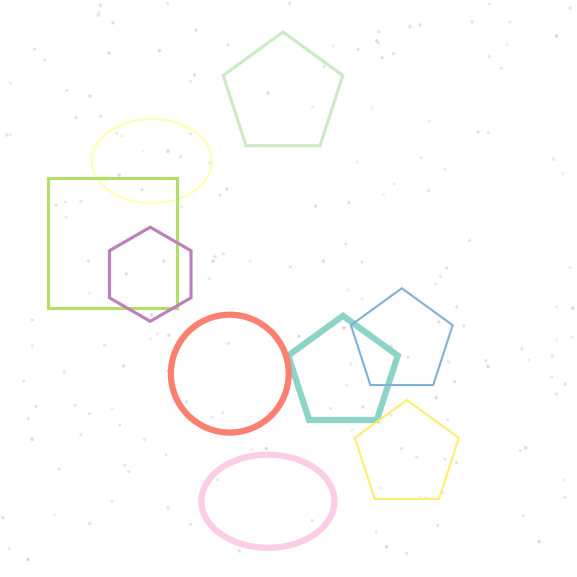[{"shape": "pentagon", "thickness": 3, "radius": 0.5, "center": [0.594, 0.353]}, {"shape": "oval", "thickness": 1, "radius": 0.52, "center": [0.263, 0.72]}, {"shape": "circle", "thickness": 3, "radius": 0.51, "center": [0.398, 0.352]}, {"shape": "pentagon", "thickness": 1, "radius": 0.46, "center": [0.696, 0.407]}, {"shape": "square", "thickness": 1.5, "radius": 0.56, "center": [0.194, 0.578]}, {"shape": "oval", "thickness": 3, "radius": 0.58, "center": [0.464, 0.131]}, {"shape": "hexagon", "thickness": 1.5, "radius": 0.41, "center": [0.26, 0.524]}, {"shape": "pentagon", "thickness": 1.5, "radius": 0.54, "center": [0.49, 0.835]}, {"shape": "pentagon", "thickness": 1, "radius": 0.47, "center": [0.705, 0.212]}]